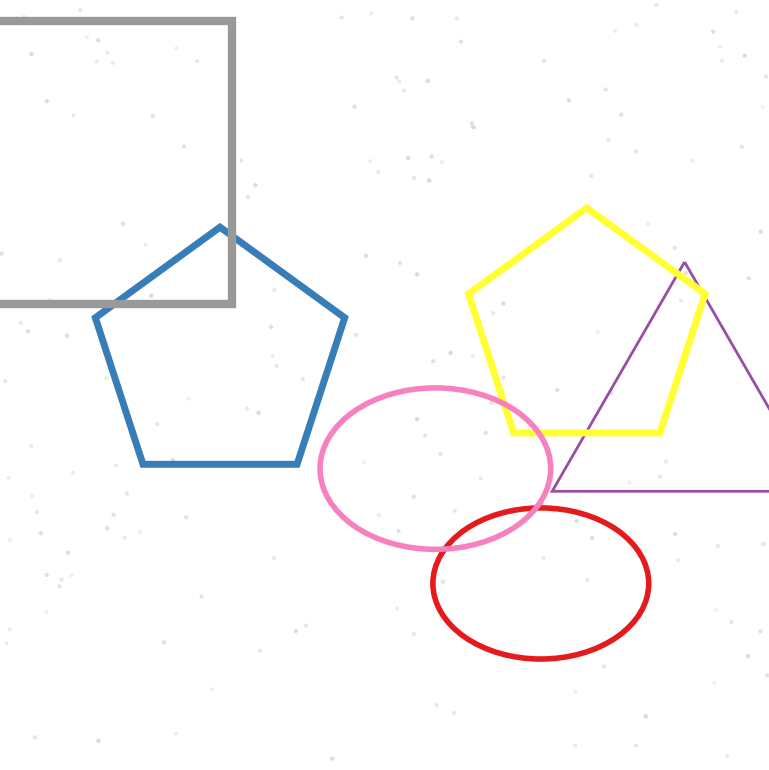[{"shape": "oval", "thickness": 2, "radius": 0.7, "center": [0.702, 0.242]}, {"shape": "pentagon", "thickness": 2.5, "radius": 0.85, "center": [0.286, 0.535]}, {"shape": "triangle", "thickness": 1, "radius": 0.99, "center": [0.889, 0.461]}, {"shape": "pentagon", "thickness": 2.5, "radius": 0.81, "center": [0.762, 0.568]}, {"shape": "oval", "thickness": 2, "radius": 0.75, "center": [0.565, 0.391]}, {"shape": "square", "thickness": 3, "radius": 0.92, "center": [0.118, 0.789]}]